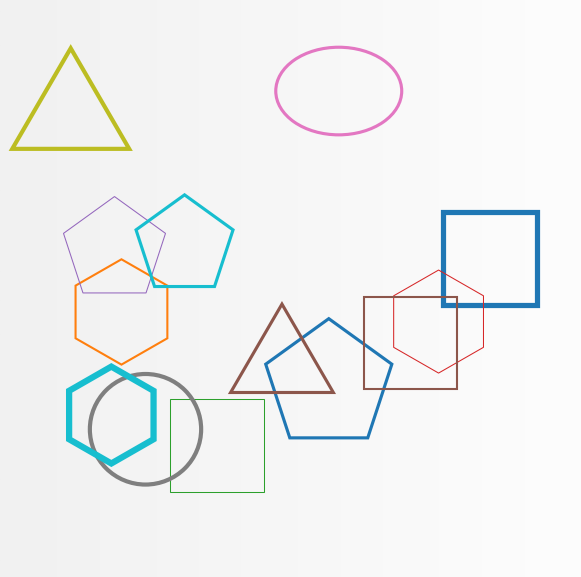[{"shape": "square", "thickness": 2.5, "radius": 0.4, "center": [0.842, 0.551]}, {"shape": "pentagon", "thickness": 1.5, "radius": 0.57, "center": [0.566, 0.333]}, {"shape": "hexagon", "thickness": 1, "radius": 0.46, "center": [0.209, 0.459]}, {"shape": "square", "thickness": 0.5, "radius": 0.4, "center": [0.373, 0.227]}, {"shape": "hexagon", "thickness": 0.5, "radius": 0.45, "center": [0.755, 0.442]}, {"shape": "pentagon", "thickness": 0.5, "radius": 0.46, "center": [0.197, 0.567]}, {"shape": "square", "thickness": 1, "radius": 0.4, "center": [0.706, 0.405]}, {"shape": "triangle", "thickness": 1.5, "radius": 0.51, "center": [0.485, 0.371]}, {"shape": "oval", "thickness": 1.5, "radius": 0.54, "center": [0.583, 0.841]}, {"shape": "circle", "thickness": 2, "radius": 0.48, "center": [0.25, 0.256]}, {"shape": "triangle", "thickness": 2, "radius": 0.58, "center": [0.122, 0.799]}, {"shape": "hexagon", "thickness": 3, "radius": 0.42, "center": [0.192, 0.28]}, {"shape": "pentagon", "thickness": 1.5, "radius": 0.44, "center": [0.317, 0.574]}]